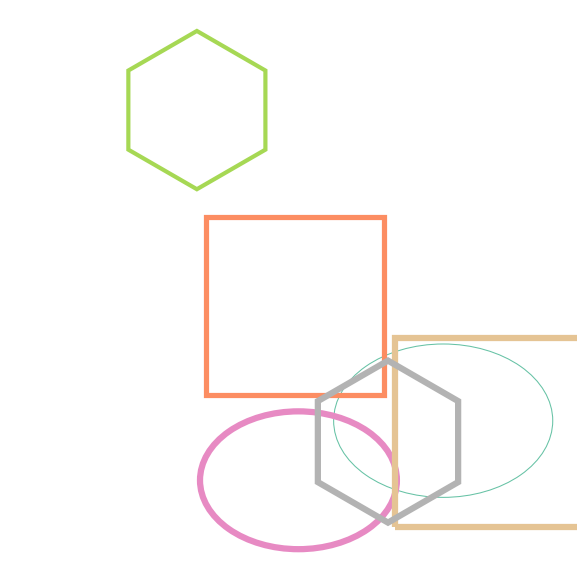[{"shape": "oval", "thickness": 0.5, "radius": 0.95, "center": [0.767, 0.271]}, {"shape": "square", "thickness": 2.5, "radius": 0.77, "center": [0.511, 0.469]}, {"shape": "oval", "thickness": 3, "radius": 0.85, "center": [0.517, 0.168]}, {"shape": "hexagon", "thickness": 2, "radius": 0.69, "center": [0.341, 0.809]}, {"shape": "square", "thickness": 3, "radius": 0.82, "center": [0.848, 0.25]}, {"shape": "hexagon", "thickness": 3, "radius": 0.7, "center": [0.672, 0.234]}]